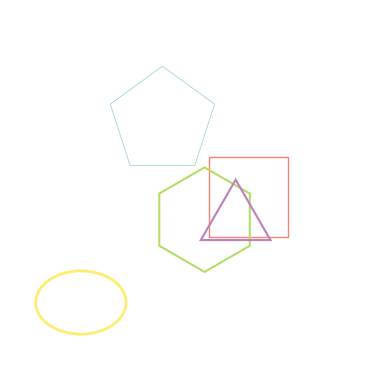[{"shape": "pentagon", "thickness": 0.5, "radius": 0.71, "center": [0.422, 0.685]}, {"shape": "square", "thickness": 1, "radius": 0.52, "center": [0.645, 0.489]}, {"shape": "hexagon", "thickness": 1.5, "radius": 0.68, "center": [0.531, 0.429]}, {"shape": "triangle", "thickness": 1.5, "radius": 0.52, "center": [0.612, 0.429]}, {"shape": "oval", "thickness": 2, "radius": 0.59, "center": [0.21, 0.214]}]